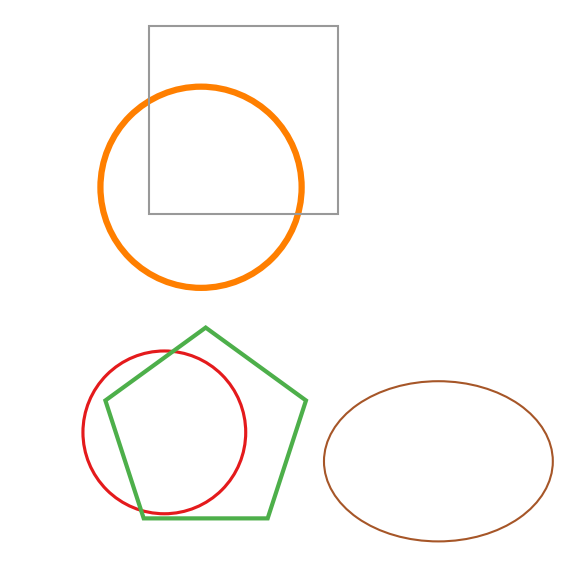[{"shape": "circle", "thickness": 1.5, "radius": 0.7, "center": [0.285, 0.25]}, {"shape": "pentagon", "thickness": 2, "radius": 0.91, "center": [0.356, 0.249]}, {"shape": "circle", "thickness": 3, "radius": 0.87, "center": [0.348, 0.675]}, {"shape": "oval", "thickness": 1, "radius": 0.99, "center": [0.759, 0.2]}, {"shape": "square", "thickness": 1, "radius": 0.82, "center": [0.422, 0.792]}]